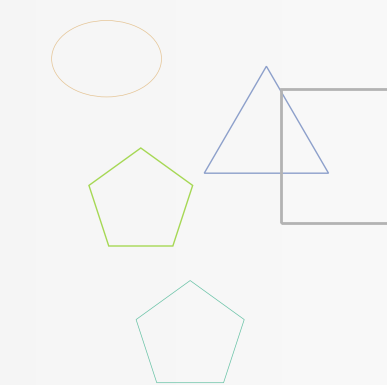[{"shape": "pentagon", "thickness": 0.5, "radius": 0.73, "center": [0.491, 0.125]}, {"shape": "triangle", "thickness": 1, "radius": 0.93, "center": [0.687, 0.643]}, {"shape": "pentagon", "thickness": 1, "radius": 0.7, "center": [0.363, 0.475]}, {"shape": "oval", "thickness": 0.5, "radius": 0.71, "center": [0.275, 0.847]}, {"shape": "square", "thickness": 2, "radius": 0.87, "center": [0.899, 0.595]}]